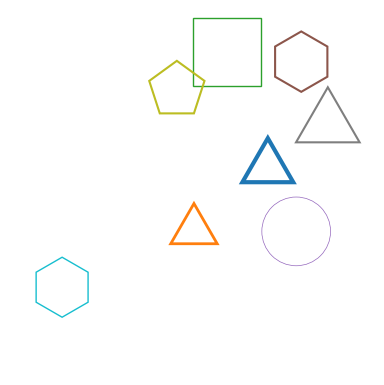[{"shape": "triangle", "thickness": 3, "radius": 0.38, "center": [0.696, 0.565]}, {"shape": "triangle", "thickness": 2, "radius": 0.35, "center": [0.504, 0.402]}, {"shape": "square", "thickness": 1, "radius": 0.44, "center": [0.589, 0.864]}, {"shape": "circle", "thickness": 0.5, "radius": 0.45, "center": [0.769, 0.399]}, {"shape": "hexagon", "thickness": 1.5, "radius": 0.39, "center": [0.782, 0.84]}, {"shape": "triangle", "thickness": 1.5, "radius": 0.48, "center": [0.851, 0.678]}, {"shape": "pentagon", "thickness": 1.5, "radius": 0.38, "center": [0.459, 0.767]}, {"shape": "hexagon", "thickness": 1, "radius": 0.39, "center": [0.161, 0.254]}]